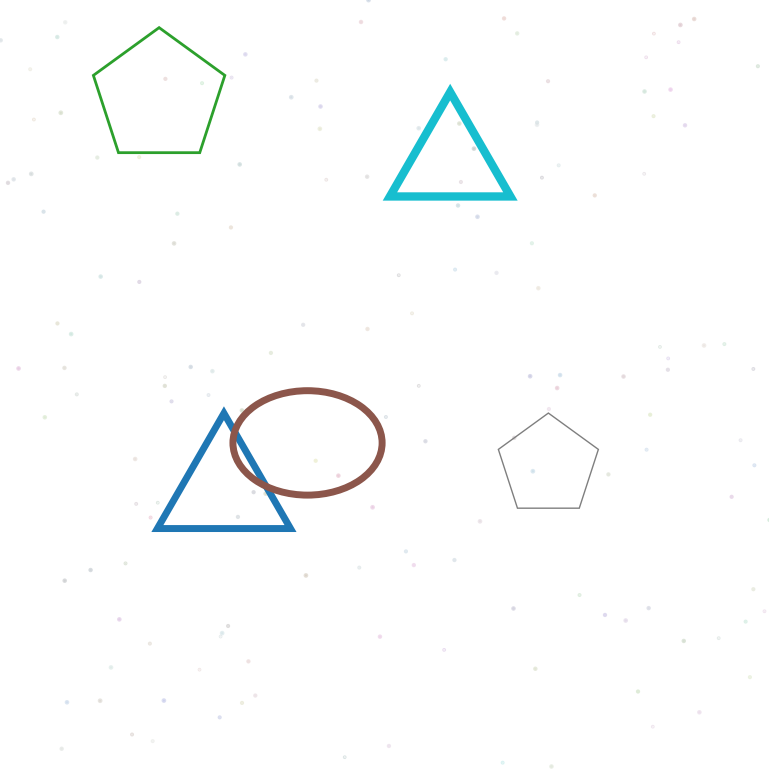[{"shape": "triangle", "thickness": 2.5, "radius": 0.5, "center": [0.291, 0.363]}, {"shape": "pentagon", "thickness": 1, "radius": 0.45, "center": [0.207, 0.874]}, {"shape": "oval", "thickness": 2.5, "radius": 0.48, "center": [0.399, 0.425]}, {"shape": "pentagon", "thickness": 0.5, "radius": 0.34, "center": [0.712, 0.395]}, {"shape": "triangle", "thickness": 3, "radius": 0.45, "center": [0.585, 0.79]}]